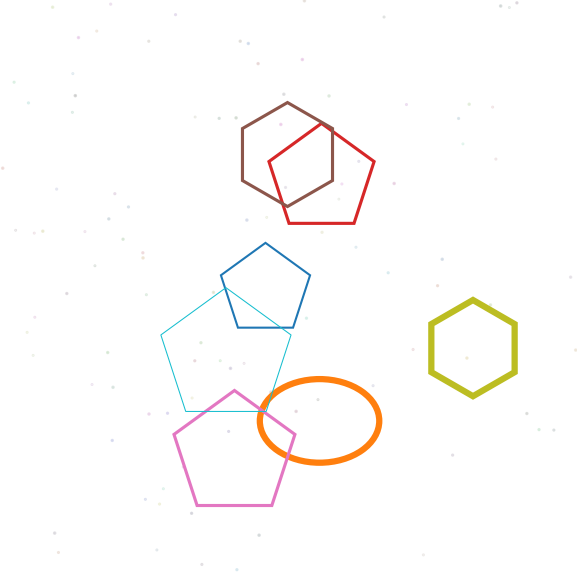[{"shape": "pentagon", "thickness": 1, "radius": 0.41, "center": [0.46, 0.497]}, {"shape": "oval", "thickness": 3, "radius": 0.52, "center": [0.553, 0.27]}, {"shape": "pentagon", "thickness": 1.5, "radius": 0.48, "center": [0.557, 0.69]}, {"shape": "hexagon", "thickness": 1.5, "radius": 0.45, "center": [0.498, 0.732]}, {"shape": "pentagon", "thickness": 1.5, "radius": 0.55, "center": [0.406, 0.213]}, {"shape": "hexagon", "thickness": 3, "radius": 0.42, "center": [0.819, 0.396]}, {"shape": "pentagon", "thickness": 0.5, "radius": 0.59, "center": [0.391, 0.383]}]